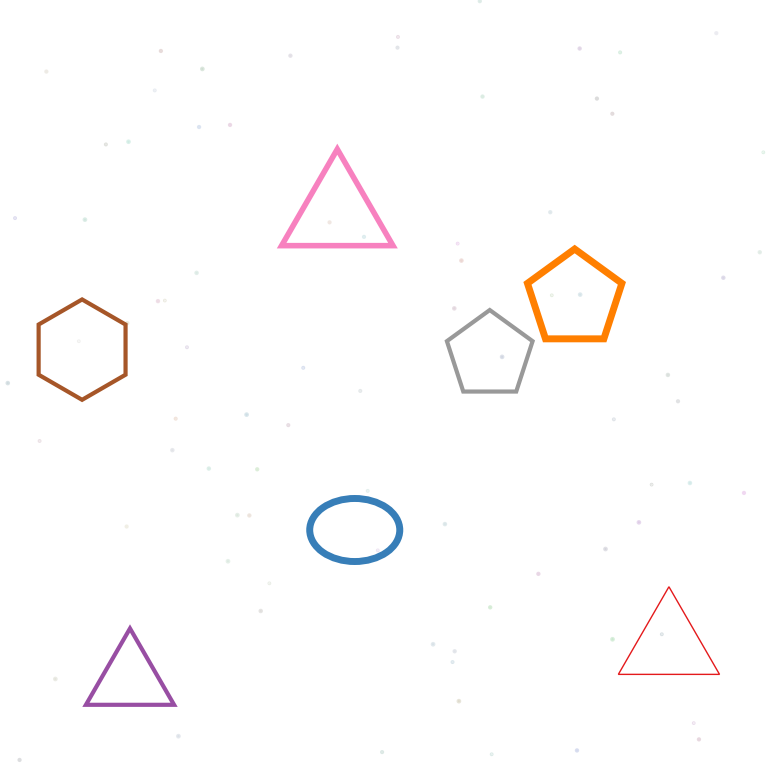[{"shape": "triangle", "thickness": 0.5, "radius": 0.38, "center": [0.869, 0.162]}, {"shape": "oval", "thickness": 2.5, "radius": 0.29, "center": [0.461, 0.312]}, {"shape": "triangle", "thickness": 1.5, "radius": 0.33, "center": [0.169, 0.118]}, {"shape": "pentagon", "thickness": 2.5, "radius": 0.32, "center": [0.746, 0.612]}, {"shape": "hexagon", "thickness": 1.5, "radius": 0.33, "center": [0.107, 0.546]}, {"shape": "triangle", "thickness": 2, "radius": 0.42, "center": [0.438, 0.723]}, {"shape": "pentagon", "thickness": 1.5, "radius": 0.29, "center": [0.636, 0.539]}]